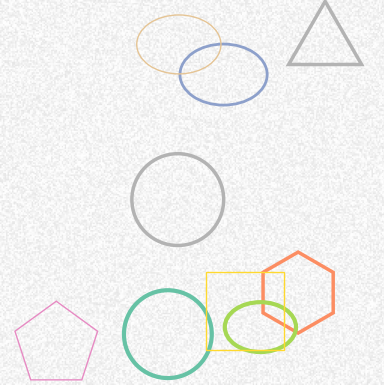[{"shape": "circle", "thickness": 3, "radius": 0.57, "center": [0.436, 0.132]}, {"shape": "hexagon", "thickness": 2.5, "radius": 0.53, "center": [0.774, 0.24]}, {"shape": "oval", "thickness": 2, "radius": 0.57, "center": [0.581, 0.806]}, {"shape": "pentagon", "thickness": 1, "radius": 0.56, "center": [0.146, 0.105]}, {"shape": "oval", "thickness": 3, "radius": 0.46, "center": [0.676, 0.15]}, {"shape": "square", "thickness": 1, "radius": 0.5, "center": [0.636, 0.192]}, {"shape": "oval", "thickness": 1, "radius": 0.55, "center": [0.465, 0.885]}, {"shape": "circle", "thickness": 2.5, "radius": 0.6, "center": [0.462, 0.482]}, {"shape": "triangle", "thickness": 2.5, "radius": 0.55, "center": [0.844, 0.887]}]